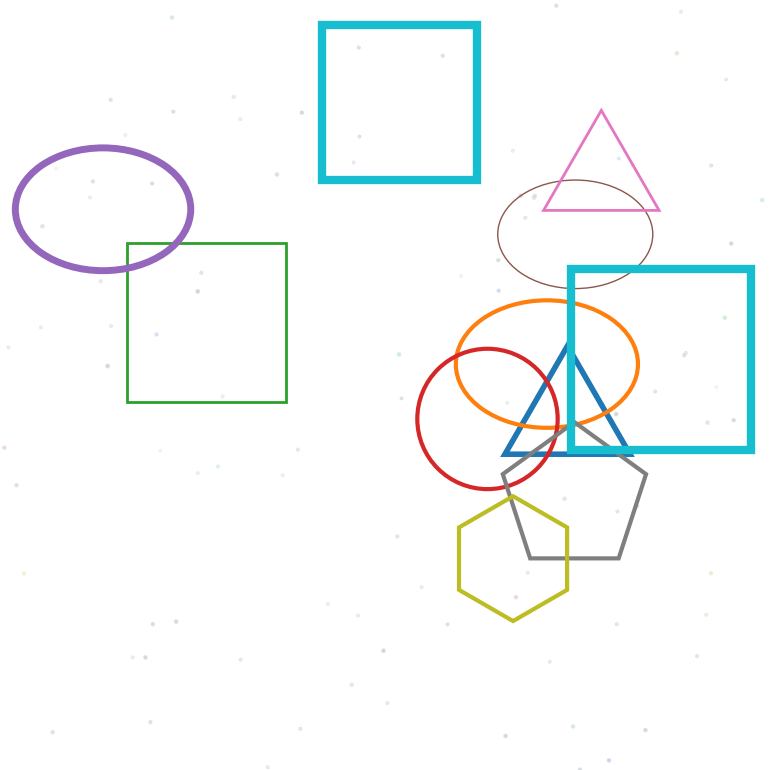[{"shape": "triangle", "thickness": 2, "radius": 0.47, "center": [0.737, 0.457]}, {"shape": "oval", "thickness": 1.5, "radius": 0.59, "center": [0.71, 0.527]}, {"shape": "square", "thickness": 1, "radius": 0.52, "center": [0.269, 0.582]}, {"shape": "circle", "thickness": 1.5, "radius": 0.46, "center": [0.633, 0.456]}, {"shape": "oval", "thickness": 2.5, "radius": 0.57, "center": [0.134, 0.728]}, {"shape": "oval", "thickness": 0.5, "radius": 0.5, "center": [0.747, 0.696]}, {"shape": "triangle", "thickness": 1, "radius": 0.43, "center": [0.781, 0.77]}, {"shape": "pentagon", "thickness": 1.5, "radius": 0.49, "center": [0.746, 0.354]}, {"shape": "hexagon", "thickness": 1.5, "radius": 0.41, "center": [0.666, 0.274]}, {"shape": "square", "thickness": 3, "radius": 0.5, "center": [0.519, 0.867]}, {"shape": "square", "thickness": 3, "radius": 0.59, "center": [0.858, 0.533]}]